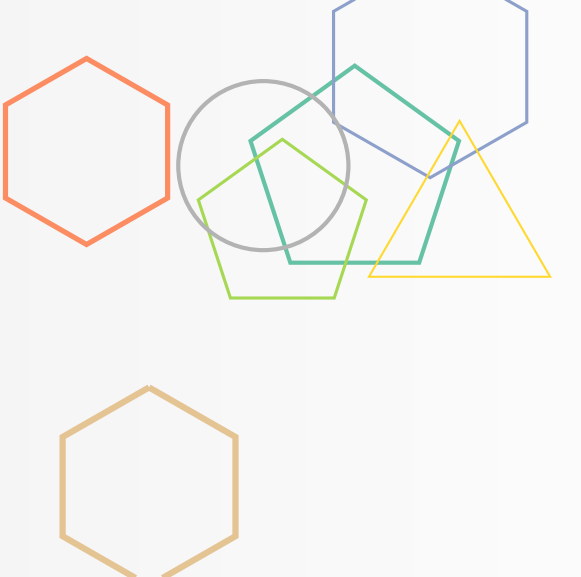[{"shape": "pentagon", "thickness": 2, "radius": 0.94, "center": [0.61, 0.697]}, {"shape": "hexagon", "thickness": 2.5, "radius": 0.81, "center": [0.149, 0.737]}, {"shape": "hexagon", "thickness": 1.5, "radius": 0.96, "center": [0.74, 0.883]}, {"shape": "pentagon", "thickness": 1.5, "radius": 0.76, "center": [0.486, 0.606]}, {"shape": "triangle", "thickness": 1, "radius": 0.9, "center": [0.791, 0.61]}, {"shape": "hexagon", "thickness": 3, "radius": 0.86, "center": [0.256, 0.157]}, {"shape": "circle", "thickness": 2, "radius": 0.73, "center": [0.453, 0.712]}]